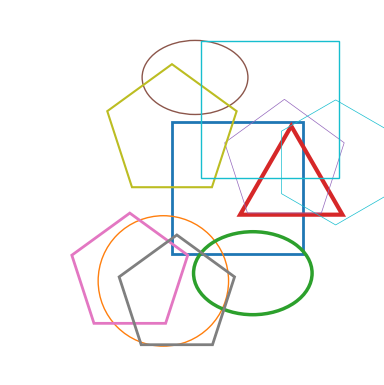[{"shape": "square", "thickness": 2, "radius": 0.86, "center": [0.617, 0.512]}, {"shape": "circle", "thickness": 1, "radius": 0.85, "center": [0.424, 0.27]}, {"shape": "oval", "thickness": 2.5, "radius": 0.77, "center": [0.657, 0.29]}, {"shape": "triangle", "thickness": 3, "radius": 0.77, "center": [0.757, 0.519]}, {"shape": "pentagon", "thickness": 0.5, "radius": 0.82, "center": [0.739, 0.579]}, {"shape": "oval", "thickness": 1, "radius": 0.69, "center": [0.507, 0.799]}, {"shape": "pentagon", "thickness": 2, "radius": 0.79, "center": [0.337, 0.288]}, {"shape": "pentagon", "thickness": 2, "radius": 0.79, "center": [0.459, 0.232]}, {"shape": "pentagon", "thickness": 1.5, "radius": 0.88, "center": [0.447, 0.657]}, {"shape": "square", "thickness": 1, "radius": 0.89, "center": [0.701, 0.716]}, {"shape": "hexagon", "thickness": 0.5, "radius": 0.81, "center": [0.872, 0.578]}]